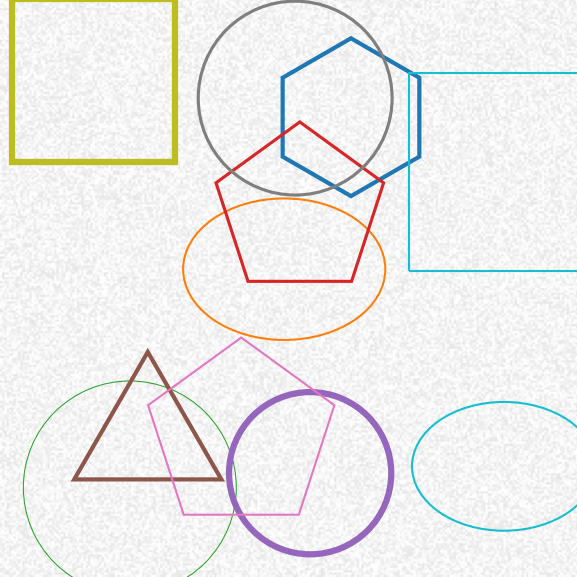[{"shape": "hexagon", "thickness": 2, "radius": 0.68, "center": [0.608, 0.796]}, {"shape": "oval", "thickness": 1, "radius": 0.88, "center": [0.492, 0.533]}, {"shape": "circle", "thickness": 0.5, "radius": 0.92, "center": [0.225, 0.155]}, {"shape": "pentagon", "thickness": 1.5, "radius": 0.76, "center": [0.519, 0.635]}, {"shape": "circle", "thickness": 3, "radius": 0.7, "center": [0.537, 0.18]}, {"shape": "triangle", "thickness": 2, "radius": 0.74, "center": [0.256, 0.243]}, {"shape": "pentagon", "thickness": 1, "radius": 0.85, "center": [0.418, 0.245]}, {"shape": "circle", "thickness": 1.5, "radius": 0.84, "center": [0.511, 0.829]}, {"shape": "square", "thickness": 3, "radius": 0.7, "center": [0.162, 0.86]}, {"shape": "oval", "thickness": 1, "radius": 0.8, "center": [0.873, 0.192]}, {"shape": "square", "thickness": 1, "radius": 0.86, "center": [0.881, 0.702]}]